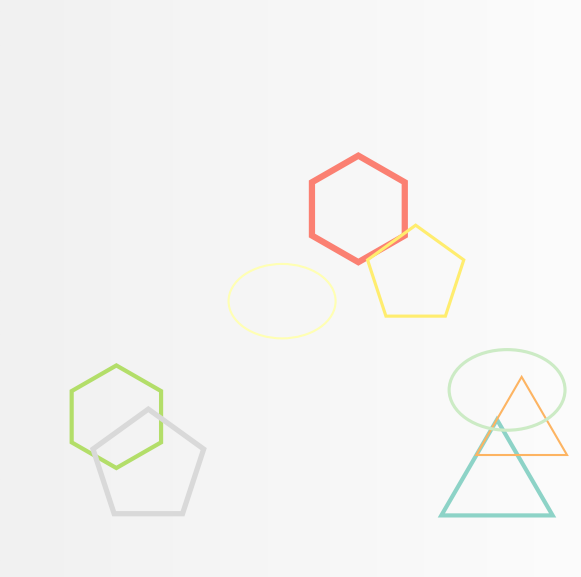[{"shape": "triangle", "thickness": 2, "radius": 0.55, "center": [0.855, 0.162]}, {"shape": "oval", "thickness": 1, "radius": 0.46, "center": [0.485, 0.478]}, {"shape": "hexagon", "thickness": 3, "radius": 0.46, "center": [0.617, 0.637]}, {"shape": "triangle", "thickness": 1, "radius": 0.45, "center": [0.897, 0.256]}, {"shape": "hexagon", "thickness": 2, "radius": 0.44, "center": [0.2, 0.278]}, {"shape": "pentagon", "thickness": 2.5, "radius": 0.5, "center": [0.255, 0.191]}, {"shape": "oval", "thickness": 1.5, "radius": 0.5, "center": [0.872, 0.324]}, {"shape": "pentagon", "thickness": 1.5, "radius": 0.44, "center": [0.715, 0.522]}]